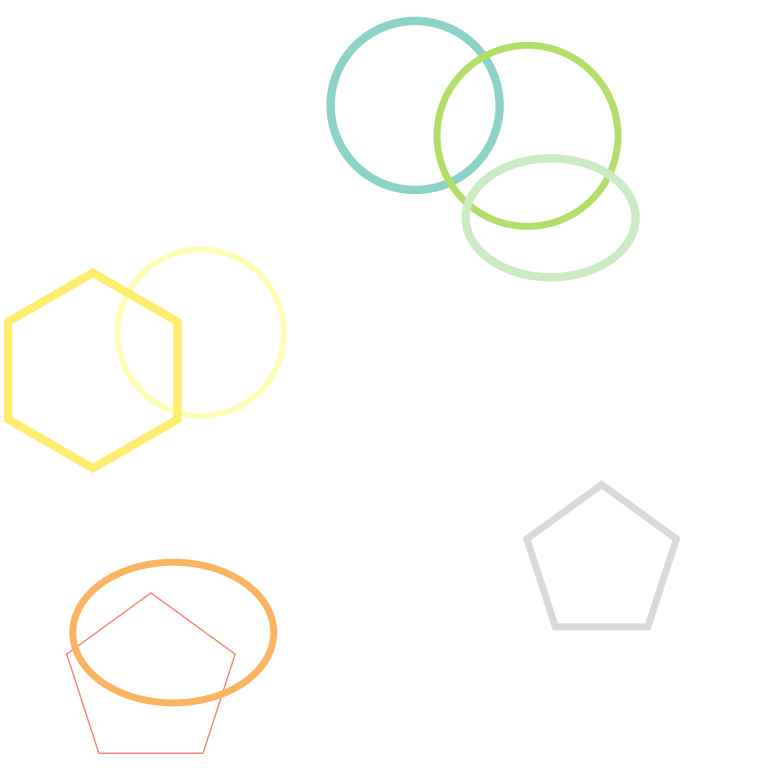[{"shape": "circle", "thickness": 3, "radius": 0.55, "center": [0.539, 0.863]}, {"shape": "circle", "thickness": 2, "radius": 0.54, "center": [0.261, 0.568]}, {"shape": "pentagon", "thickness": 0.5, "radius": 0.58, "center": [0.196, 0.115]}, {"shape": "oval", "thickness": 2.5, "radius": 0.65, "center": [0.225, 0.178]}, {"shape": "circle", "thickness": 2.5, "radius": 0.59, "center": [0.685, 0.824]}, {"shape": "pentagon", "thickness": 2.5, "radius": 0.51, "center": [0.781, 0.269]}, {"shape": "oval", "thickness": 3, "radius": 0.55, "center": [0.715, 0.717]}, {"shape": "hexagon", "thickness": 3, "radius": 0.63, "center": [0.121, 0.519]}]